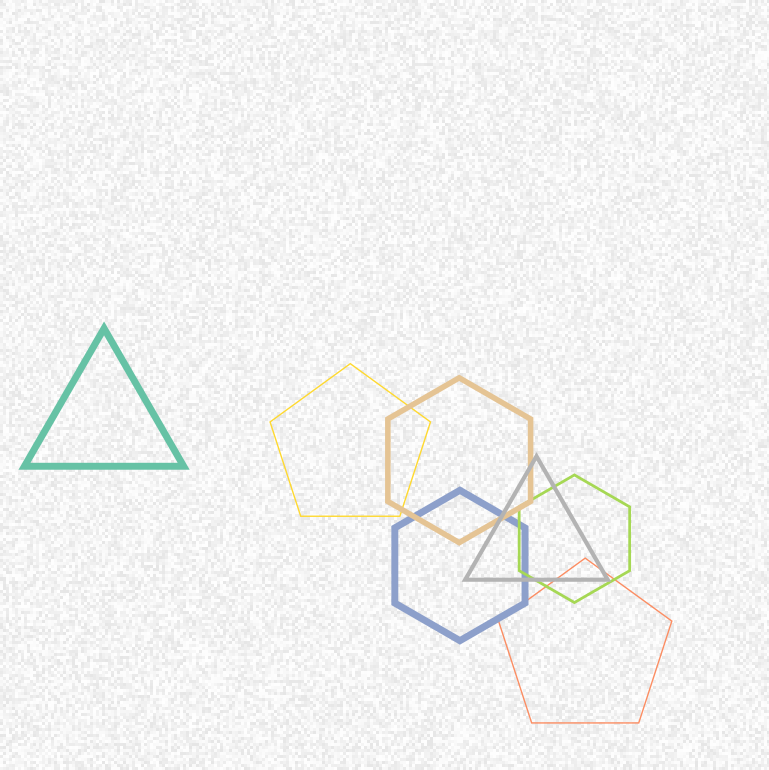[{"shape": "triangle", "thickness": 2.5, "radius": 0.6, "center": [0.135, 0.454]}, {"shape": "pentagon", "thickness": 0.5, "radius": 0.59, "center": [0.76, 0.157]}, {"shape": "hexagon", "thickness": 2.5, "radius": 0.49, "center": [0.597, 0.266]}, {"shape": "hexagon", "thickness": 1, "radius": 0.41, "center": [0.746, 0.3]}, {"shape": "pentagon", "thickness": 0.5, "radius": 0.55, "center": [0.455, 0.418]}, {"shape": "hexagon", "thickness": 2, "radius": 0.54, "center": [0.596, 0.402]}, {"shape": "triangle", "thickness": 1.5, "radius": 0.53, "center": [0.697, 0.301]}]